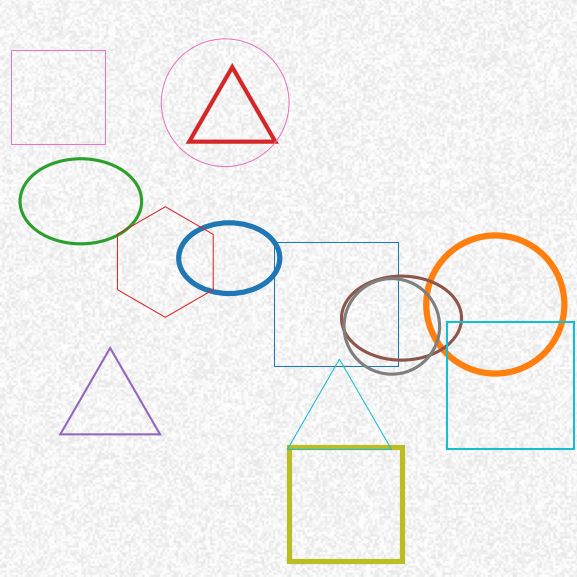[{"shape": "oval", "thickness": 2.5, "radius": 0.44, "center": [0.397, 0.552]}, {"shape": "square", "thickness": 0.5, "radius": 0.54, "center": [0.582, 0.473]}, {"shape": "circle", "thickness": 3, "radius": 0.6, "center": [0.858, 0.472]}, {"shape": "oval", "thickness": 1.5, "radius": 0.53, "center": [0.14, 0.651]}, {"shape": "triangle", "thickness": 2, "radius": 0.43, "center": [0.402, 0.797]}, {"shape": "hexagon", "thickness": 0.5, "radius": 0.48, "center": [0.286, 0.545]}, {"shape": "triangle", "thickness": 1, "radius": 0.5, "center": [0.191, 0.297]}, {"shape": "oval", "thickness": 1.5, "radius": 0.52, "center": [0.695, 0.448]}, {"shape": "square", "thickness": 0.5, "radius": 0.4, "center": [0.1, 0.831]}, {"shape": "circle", "thickness": 0.5, "radius": 0.55, "center": [0.39, 0.821]}, {"shape": "circle", "thickness": 1.5, "radius": 0.41, "center": [0.678, 0.434]}, {"shape": "square", "thickness": 2.5, "radius": 0.49, "center": [0.598, 0.126]}, {"shape": "triangle", "thickness": 0.5, "radius": 0.52, "center": [0.588, 0.273]}, {"shape": "square", "thickness": 1, "radius": 0.55, "center": [0.884, 0.331]}]